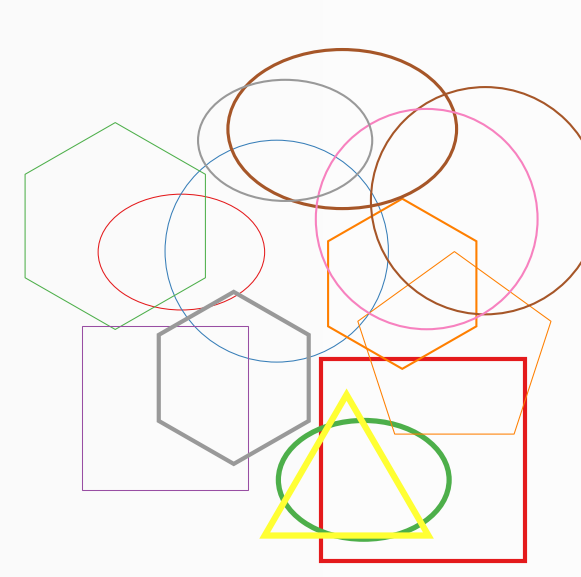[{"shape": "oval", "thickness": 0.5, "radius": 0.72, "center": [0.312, 0.563]}, {"shape": "square", "thickness": 2, "radius": 0.88, "center": [0.727, 0.203]}, {"shape": "circle", "thickness": 0.5, "radius": 0.96, "center": [0.476, 0.564]}, {"shape": "oval", "thickness": 2.5, "radius": 0.73, "center": [0.626, 0.168]}, {"shape": "hexagon", "thickness": 0.5, "radius": 0.9, "center": [0.198, 0.608]}, {"shape": "square", "thickness": 0.5, "radius": 0.71, "center": [0.284, 0.292]}, {"shape": "pentagon", "thickness": 0.5, "radius": 0.87, "center": [0.782, 0.389]}, {"shape": "hexagon", "thickness": 1, "radius": 0.74, "center": [0.692, 0.508]}, {"shape": "triangle", "thickness": 3, "radius": 0.81, "center": [0.596, 0.153]}, {"shape": "circle", "thickness": 1, "radius": 0.98, "center": [0.835, 0.652]}, {"shape": "oval", "thickness": 1.5, "radius": 0.98, "center": [0.589, 0.776]}, {"shape": "circle", "thickness": 1, "radius": 0.95, "center": [0.734, 0.62]}, {"shape": "oval", "thickness": 1, "radius": 0.75, "center": [0.491, 0.756]}, {"shape": "hexagon", "thickness": 2, "radius": 0.74, "center": [0.402, 0.345]}]